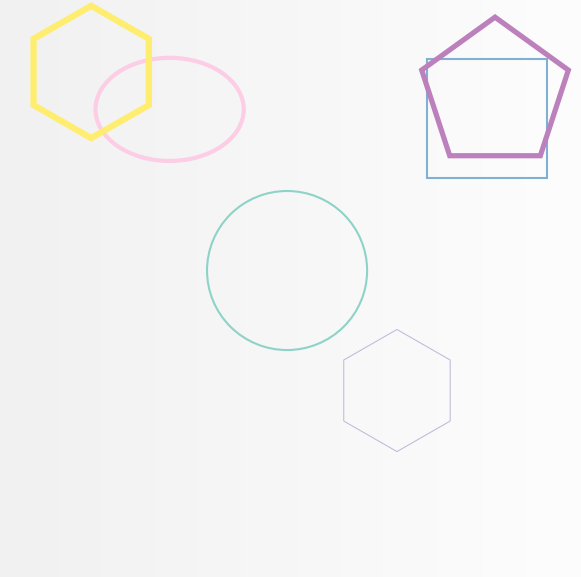[{"shape": "circle", "thickness": 1, "radius": 0.69, "center": [0.494, 0.531]}, {"shape": "hexagon", "thickness": 0.5, "radius": 0.53, "center": [0.683, 0.323]}, {"shape": "square", "thickness": 1, "radius": 0.52, "center": [0.838, 0.793]}, {"shape": "oval", "thickness": 2, "radius": 0.64, "center": [0.292, 0.81]}, {"shape": "pentagon", "thickness": 2.5, "radius": 0.66, "center": [0.852, 0.837]}, {"shape": "hexagon", "thickness": 3, "radius": 0.57, "center": [0.157, 0.875]}]